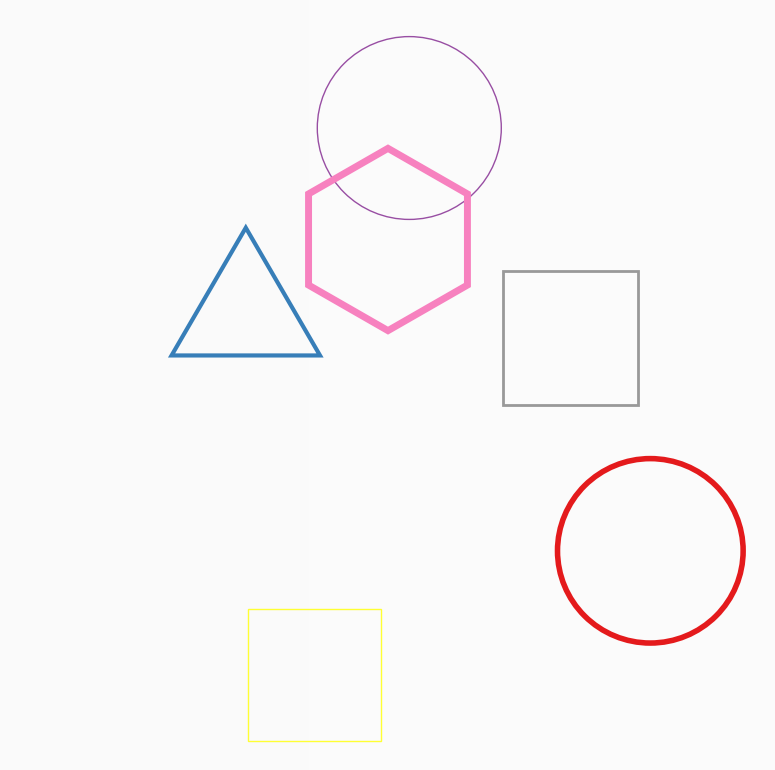[{"shape": "circle", "thickness": 2, "radius": 0.6, "center": [0.839, 0.285]}, {"shape": "triangle", "thickness": 1.5, "radius": 0.55, "center": [0.317, 0.594]}, {"shape": "circle", "thickness": 0.5, "radius": 0.59, "center": [0.528, 0.834]}, {"shape": "square", "thickness": 0.5, "radius": 0.43, "center": [0.405, 0.124]}, {"shape": "hexagon", "thickness": 2.5, "radius": 0.59, "center": [0.501, 0.689]}, {"shape": "square", "thickness": 1, "radius": 0.44, "center": [0.736, 0.561]}]